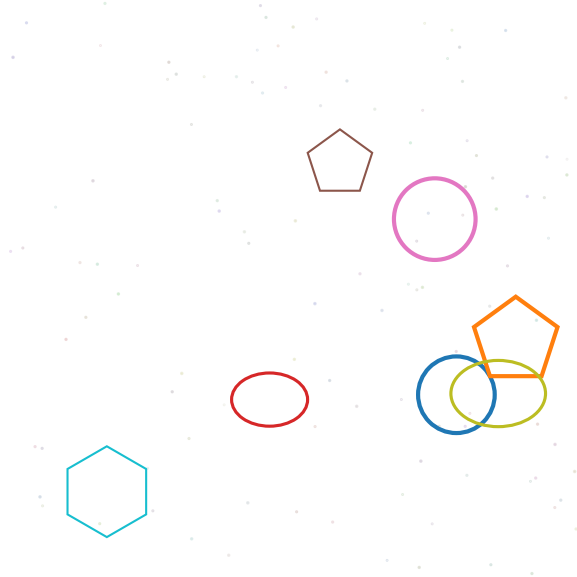[{"shape": "circle", "thickness": 2, "radius": 0.33, "center": [0.79, 0.316]}, {"shape": "pentagon", "thickness": 2, "radius": 0.38, "center": [0.893, 0.409]}, {"shape": "oval", "thickness": 1.5, "radius": 0.33, "center": [0.467, 0.307]}, {"shape": "pentagon", "thickness": 1, "radius": 0.29, "center": [0.589, 0.716]}, {"shape": "circle", "thickness": 2, "radius": 0.35, "center": [0.753, 0.62]}, {"shape": "oval", "thickness": 1.5, "radius": 0.41, "center": [0.863, 0.318]}, {"shape": "hexagon", "thickness": 1, "radius": 0.39, "center": [0.185, 0.148]}]